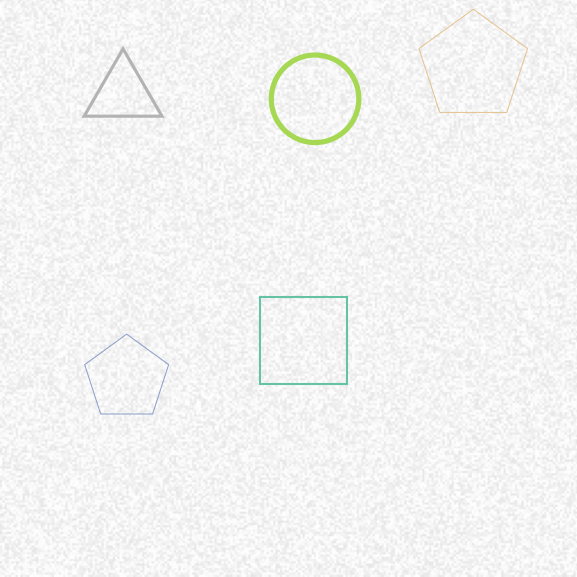[{"shape": "square", "thickness": 1, "radius": 0.38, "center": [0.526, 0.41]}, {"shape": "pentagon", "thickness": 0.5, "radius": 0.38, "center": [0.219, 0.344]}, {"shape": "circle", "thickness": 2.5, "radius": 0.38, "center": [0.546, 0.828]}, {"shape": "pentagon", "thickness": 0.5, "radius": 0.49, "center": [0.82, 0.884]}, {"shape": "triangle", "thickness": 1.5, "radius": 0.39, "center": [0.213, 0.837]}]